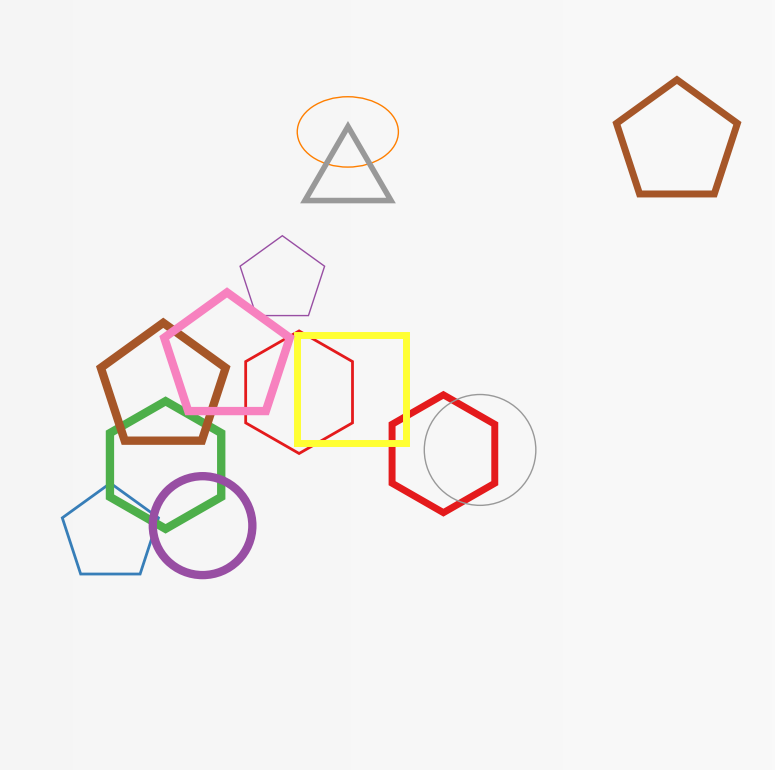[{"shape": "hexagon", "thickness": 1, "radius": 0.4, "center": [0.386, 0.491]}, {"shape": "hexagon", "thickness": 2.5, "radius": 0.38, "center": [0.572, 0.411]}, {"shape": "pentagon", "thickness": 1, "radius": 0.33, "center": [0.142, 0.307]}, {"shape": "hexagon", "thickness": 3, "radius": 0.41, "center": [0.214, 0.396]}, {"shape": "circle", "thickness": 3, "radius": 0.32, "center": [0.261, 0.317]}, {"shape": "pentagon", "thickness": 0.5, "radius": 0.29, "center": [0.364, 0.637]}, {"shape": "oval", "thickness": 0.5, "radius": 0.33, "center": [0.449, 0.829]}, {"shape": "square", "thickness": 2.5, "radius": 0.35, "center": [0.453, 0.495]}, {"shape": "pentagon", "thickness": 3, "radius": 0.42, "center": [0.211, 0.496]}, {"shape": "pentagon", "thickness": 2.5, "radius": 0.41, "center": [0.873, 0.814]}, {"shape": "pentagon", "thickness": 3, "radius": 0.43, "center": [0.293, 0.535]}, {"shape": "circle", "thickness": 0.5, "radius": 0.36, "center": [0.619, 0.416]}, {"shape": "triangle", "thickness": 2, "radius": 0.32, "center": [0.449, 0.772]}]